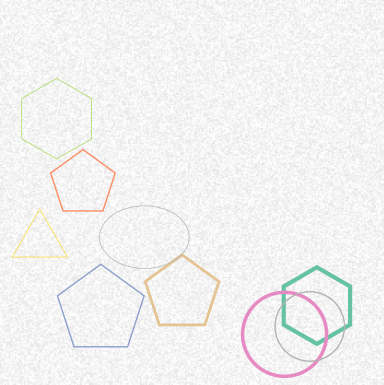[{"shape": "hexagon", "thickness": 3, "radius": 0.5, "center": [0.823, 0.206]}, {"shape": "pentagon", "thickness": 1, "radius": 0.44, "center": [0.215, 0.523]}, {"shape": "pentagon", "thickness": 1, "radius": 0.59, "center": [0.262, 0.195]}, {"shape": "circle", "thickness": 2.5, "radius": 0.55, "center": [0.739, 0.132]}, {"shape": "hexagon", "thickness": 0.5, "radius": 0.52, "center": [0.147, 0.692]}, {"shape": "triangle", "thickness": 0.5, "radius": 0.42, "center": [0.104, 0.374]}, {"shape": "pentagon", "thickness": 2, "radius": 0.5, "center": [0.473, 0.238]}, {"shape": "circle", "thickness": 1, "radius": 0.45, "center": [0.805, 0.152]}, {"shape": "oval", "thickness": 0.5, "radius": 0.58, "center": [0.375, 0.384]}]